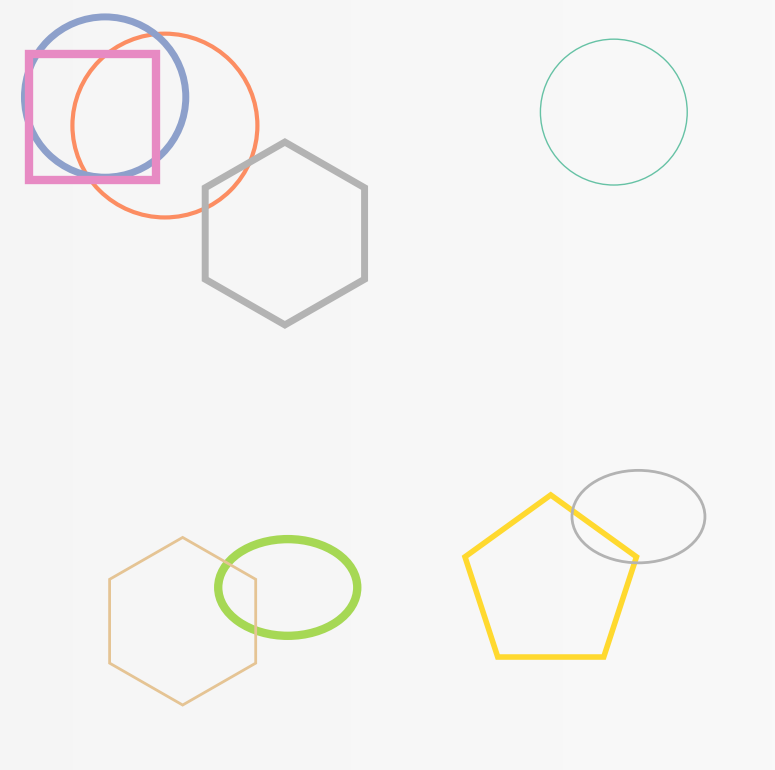[{"shape": "circle", "thickness": 0.5, "radius": 0.47, "center": [0.792, 0.854]}, {"shape": "circle", "thickness": 1.5, "radius": 0.6, "center": [0.213, 0.837]}, {"shape": "circle", "thickness": 2.5, "radius": 0.52, "center": [0.136, 0.874]}, {"shape": "square", "thickness": 3, "radius": 0.41, "center": [0.119, 0.848]}, {"shape": "oval", "thickness": 3, "radius": 0.45, "center": [0.371, 0.237]}, {"shape": "pentagon", "thickness": 2, "radius": 0.58, "center": [0.711, 0.241]}, {"shape": "hexagon", "thickness": 1, "radius": 0.54, "center": [0.236, 0.193]}, {"shape": "hexagon", "thickness": 2.5, "radius": 0.59, "center": [0.368, 0.697]}, {"shape": "oval", "thickness": 1, "radius": 0.43, "center": [0.824, 0.329]}]